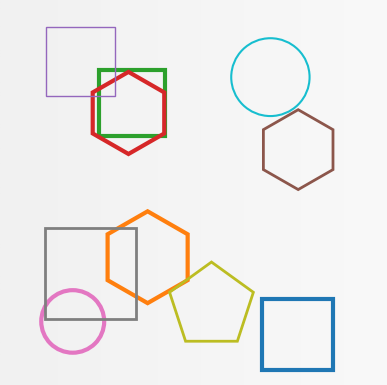[{"shape": "square", "thickness": 3, "radius": 0.46, "center": [0.767, 0.131]}, {"shape": "hexagon", "thickness": 3, "radius": 0.6, "center": [0.381, 0.332]}, {"shape": "square", "thickness": 3, "radius": 0.43, "center": [0.341, 0.732]}, {"shape": "hexagon", "thickness": 3, "radius": 0.53, "center": [0.332, 0.707]}, {"shape": "square", "thickness": 1, "radius": 0.45, "center": [0.207, 0.841]}, {"shape": "hexagon", "thickness": 2, "radius": 0.52, "center": [0.77, 0.611]}, {"shape": "circle", "thickness": 3, "radius": 0.41, "center": [0.188, 0.165]}, {"shape": "square", "thickness": 2, "radius": 0.59, "center": [0.234, 0.289]}, {"shape": "pentagon", "thickness": 2, "radius": 0.57, "center": [0.546, 0.206]}, {"shape": "circle", "thickness": 1.5, "radius": 0.51, "center": [0.698, 0.8]}]